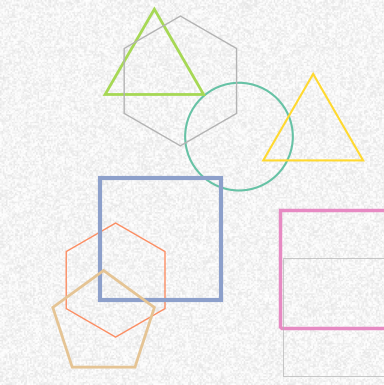[{"shape": "circle", "thickness": 1.5, "radius": 0.7, "center": [0.621, 0.645]}, {"shape": "hexagon", "thickness": 1, "radius": 0.74, "center": [0.3, 0.273]}, {"shape": "square", "thickness": 3, "radius": 0.79, "center": [0.417, 0.379]}, {"shape": "square", "thickness": 2.5, "radius": 0.77, "center": [0.882, 0.301]}, {"shape": "triangle", "thickness": 2, "radius": 0.74, "center": [0.401, 0.828]}, {"shape": "triangle", "thickness": 1.5, "radius": 0.75, "center": [0.813, 0.658]}, {"shape": "pentagon", "thickness": 2, "radius": 0.69, "center": [0.269, 0.159]}, {"shape": "square", "thickness": 0.5, "radius": 0.77, "center": [0.89, 0.176]}, {"shape": "hexagon", "thickness": 1, "radius": 0.84, "center": [0.469, 0.79]}]